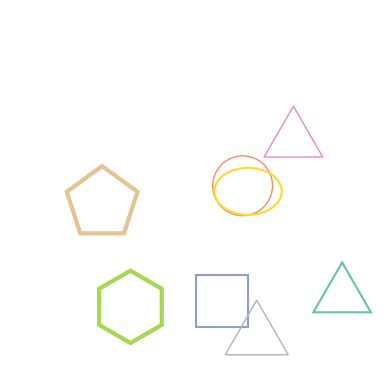[{"shape": "triangle", "thickness": 1.5, "radius": 0.43, "center": [0.889, 0.232]}, {"shape": "circle", "thickness": 1, "radius": 0.39, "center": [0.63, 0.518]}, {"shape": "square", "thickness": 1.5, "radius": 0.33, "center": [0.577, 0.218]}, {"shape": "triangle", "thickness": 1, "radius": 0.44, "center": [0.762, 0.636]}, {"shape": "hexagon", "thickness": 3, "radius": 0.47, "center": [0.339, 0.203]}, {"shape": "oval", "thickness": 1.5, "radius": 0.44, "center": [0.644, 0.503]}, {"shape": "pentagon", "thickness": 3, "radius": 0.48, "center": [0.265, 0.472]}, {"shape": "triangle", "thickness": 1, "radius": 0.47, "center": [0.667, 0.126]}]